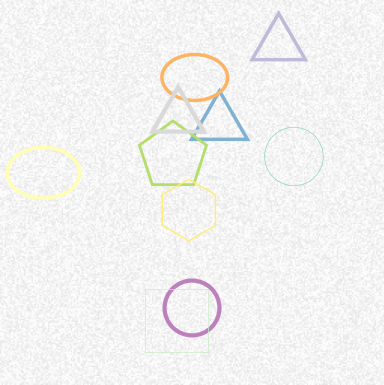[{"shape": "circle", "thickness": 0.5, "radius": 0.38, "center": [0.763, 0.594]}, {"shape": "oval", "thickness": 2.5, "radius": 0.47, "center": [0.113, 0.551]}, {"shape": "triangle", "thickness": 2.5, "radius": 0.4, "center": [0.724, 0.885]}, {"shape": "triangle", "thickness": 2.5, "radius": 0.42, "center": [0.57, 0.68]}, {"shape": "oval", "thickness": 2.5, "radius": 0.43, "center": [0.506, 0.799]}, {"shape": "pentagon", "thickness": 2, "radius": 0.46, "center": [0.449, 0.594]}, {"shape": "triangle", "thickness": 3, "radius": 0.39, "center": [0.463, 0.697]}, {"shape": "circle", "thickness": 3, "radius": 0.36, "center": [0.499, 0.2]}, {"shape": "square", "thickness": 0.5, "radius": 0.41, "center": [0.458, 0.168]}, {"shape": "hexagon", "thickness": 1, "radius": 0.4, "center": [0.491, 0.454]}]